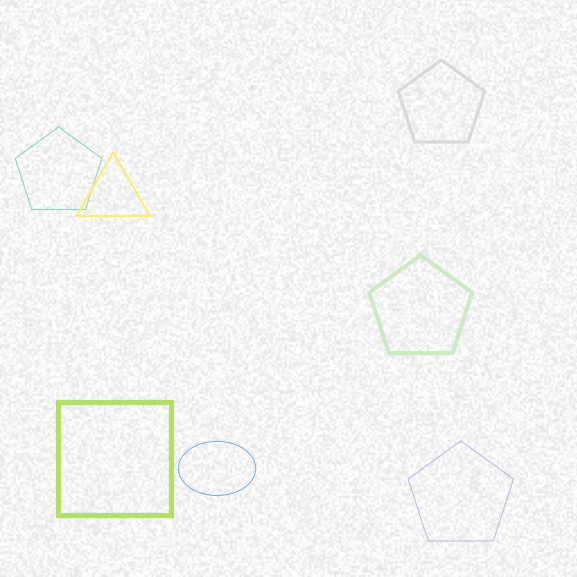[{"shape": "pentagon", "thickness": 0.5, "radius": 0.39, "center": [0.101, 0.7]}, {"shape": "pentagon", "thickness": 0.5, "radius": 0.48, "center": [0.798, 0.14]}, {"shape": "oval", "thickness": 0.5, "radius": 0.33, "center": [0.376, 0.188]}, {"shape": "square", "thickness": 2.5, "radius": 0.49, "center": [0.198, 0.206]}, {"shape": "pentagon", "thickness": 1.5, "radius": 0.39, "center": [0.764, 0.817]}, {"shape": "pentagon", "thickness": 2, "radius": 0.47, "center": [0.729, 0.464]}, {"shape": "triangle", "thickness": 1, "radius": 0.37, "center": [0.196, 0.662]}]